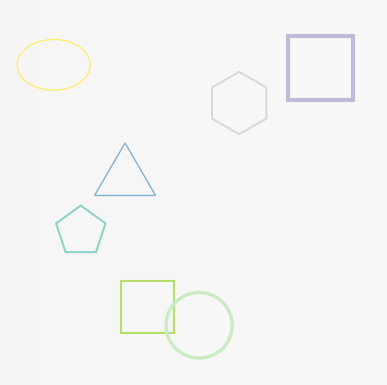[{"shape": "pentagon", "thickness": 1.5, "radius": 0.33, "center": [0.209, 0.399]}, {"shape": "square", "thickness": 3, "radius": 0.42, "center": [0.827, 0.824]}, {"shape": "triangle", "thickness": 1, "radius": 0.45, "center": [0.323, 0.538]}, {"shape": "square", "thickness": 1.5, "radius": 0.34, "center": [0.381, 0.202]}, {"shape": "hexagon", "thickness": 1.5, "radius": 0.4, "center": [0.617, 0.732]}, {"shape": "circle", "thickness": 2.5, "radius": 0.43, "center": [0.514, 0.155]}, {"shape": "oval", "thickness": 1, "radius": 0.47, "center": [0.138, 0.832]}]